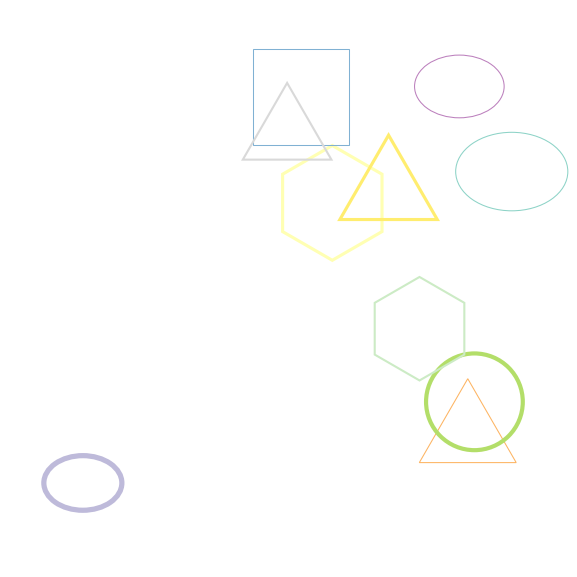[{"shape": "oval", "thickness": 0.5, "radius": 0.49, "center": [0.886, 0.702]}, {"shape": "hexagon", "thickness": 1.5, "radius": 0.5, "center": [0.575, 0.648]}, {"shape": "oval", "thickness": 2.5, "radius": 0.34, "center": [0.143, 0.163]}, {"shape": "square", "thickness": 0.5, "radius": 0.42, "center": [0.521, 0.831]}, {"shape": "triangle", "thickness": 0.5, "radius": 0.48, "center": [0.81, 0.247]}, {"shape": "circle", "thickness": 2, "radius": 0.42, "center": [0.822, 0.303]}, {"shape": "triangle", "thickness": 1, "radius": 0.44, "center": [0.497, 0.767]}, {"shape": "oval", "thickness": 0.5, "radius": 0.39, "center": [0.795, 0.849]}, {"shape": "hexagon", "thickness": 1, "radius": 0.45, "center": [0.726, 0.43]}, {"shape": "triangle", "thickness": 1.5, "radius": 0.49, "center": [0.673, 0.668]}]